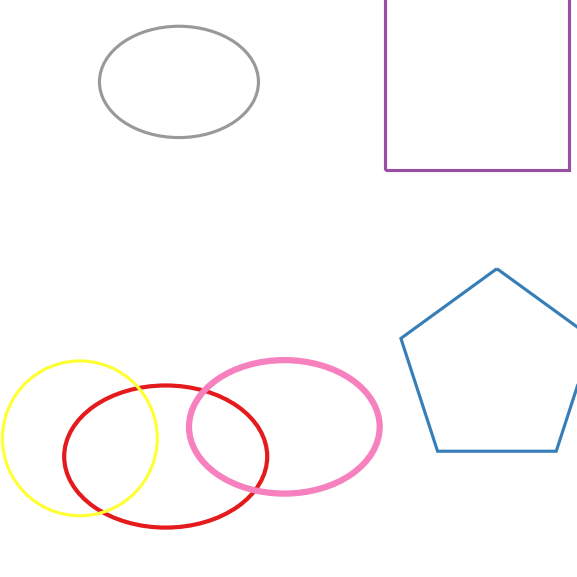[{"shape": "oval", "thickness": 2, "radius": 0.88, "center": [0.287, 0.209]}, {"shape": "pentagon", "thickness": 1.5, "radius": 0.87, "center": [0.86, 0.359]}, {"shape": "square", "thickness": 1.5, "radius": 0.8, "center": [0.825, 0.865]}, {"shape": "circle", "thickness": 1.5, "radius": 0.67, "center": [0.138, 0.24]}, {"shape": "oval", "thickness": 3, "radius": 0.83, "center": [0.492, 0.26]}, {"shape": "oval", "thickness": 1.5, "radius": 0.69, "center": [0.31, 0.857]}]